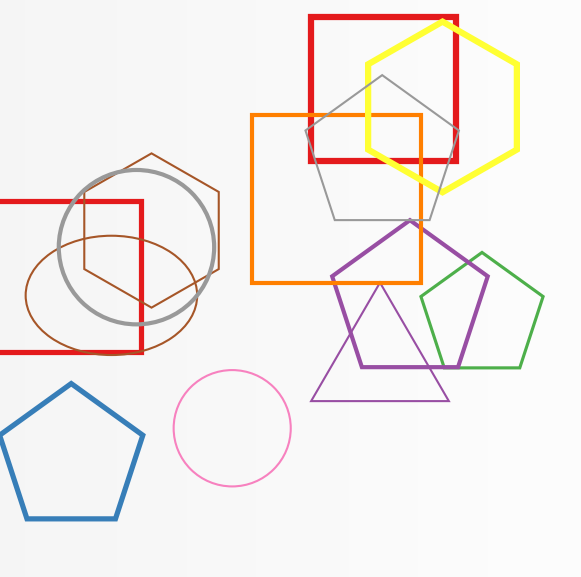[{"shape": "square", "thickness": 3, "radius": 0.62, "center": [0.661, 0.845]}, {"shape": "square", "thickness": 2.5, "radius": 0.65, "center": [0.112, 0.521]}, {"shape": "pentagon", "thickness": 2.5, "radius": 0.65, "center": [0.123, 0.205]}, {"shape": "pentagon", "thickness": 1.5, "radius": 0.55, "center": [0.829, 0.452]}, {"shape": "pentagon", "thickness": 2, "radius": 0.7, "center": [0.705, 0.477]}, {"shape": "triangle", "thickness": 1, "radius": 0.68, "center": [0.654, 0.373]}, {"shape": "square", "thickness": 2, "radius": 0.73, "center": [0.579, 0.655]}, {"shape": "hexagon", "thickness": 3, "radius": 0.74, "center": [0.761, 0.814]}, {"shape": "hexagon", "thickness": 1, "radius": 0.67, "center": [0.261, 0.6]}, {"shape": "oval", "thickness": 1, "radius": 0.74, "center": [0.192, 0.488]}, {"shape": "circle", "thickness": 1, "radius": 0.5, "center": [0.399, 0.258]}, {"shape": "circle", "thickness": 2, "radius": 0.67, "center": [0.235, 0.571]}, {"shape": "pentagon", "thickness": 1, "radius": 0.69, "center": [0.658, 0.73]}]